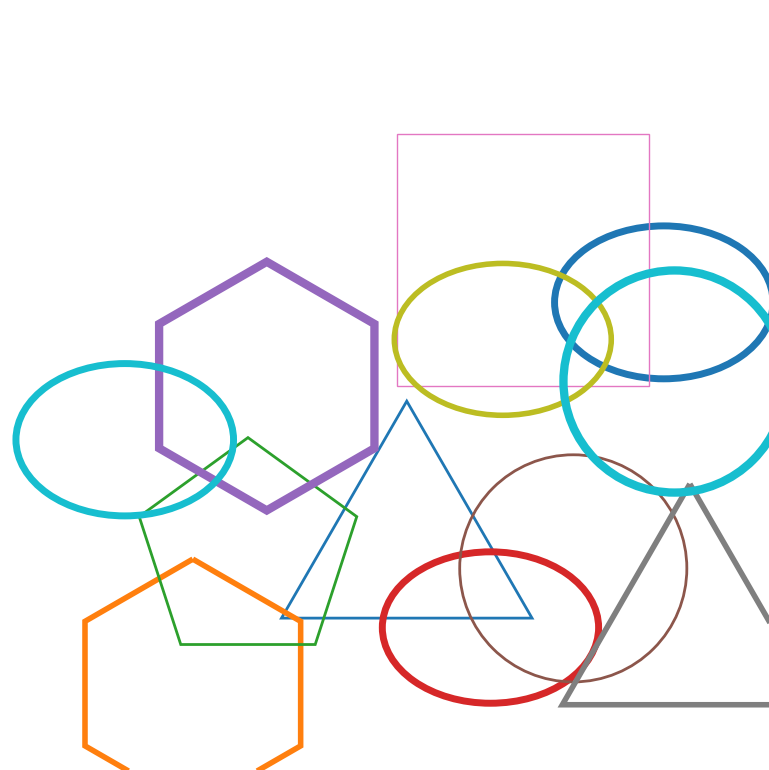[{"shape": "oval", "thickness": 2.5, "radius": 0.71, "center": [0.862, 0.607]}, {"shape": "triangle", "thickness": 1, "radius": 0.94, "center": [0.528, 0.291]}, {"shape": "hexagon", "thickness": 2, "radius": 0.81, "center": [0.25, 0.112]}, {"shape": "pentagon", "thickness": 1, "radius": 0.74, "center": [0.322, 0.283]}, {"shape": "oval", "thickness": 2.5, "radius": 0.7, "center": [0.637, 0.185]}, {"shape": "hexagon", "thickness": 3, "radius": 0.81, "center": [0.346, 0.499]}, {"shape": "circle", "thickness": 1, "radius": 0.74, "center": [0.745, 0.262]}, {"shape": "square", "thickness": 0.5, "radius": 0.82, "center": [0.679, 0.663]}, {"shape": "triangle", "thickness": 2, "radius": 0.96, "center": [0.896, 0.18]}, {"shape": "oval", "thickness": 2, "radius": 0.7, "center": [0.653, 0.559]}, {"shape": "oval", "thickness": 2.5, "radius": 0.71, "center": [0.162, 0.429]}, {"shape": "circle", "thickness": 3, "radius": 0.72, "center": [0.876, 0.505]}]